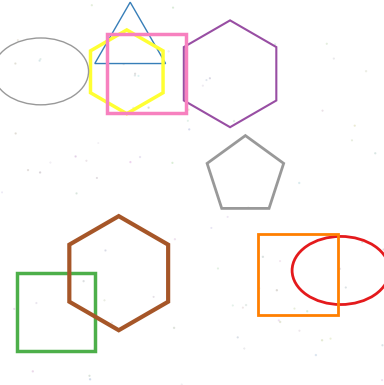[{"shape": "oval", "thickness": 2, "radius": 0.63, "center": [0.885, 0.297]}, {"shape": "triangle", "thickness": 1, "radius": 0.53, "center": [0.338, 0.888]}, {"shape": "square", "thickness": 2.5, "radius": 0.51, "center": [0.145, 0.189]}, {"shape": "hexagon", "thickness": 1.5, "radius": 0.69, "center": [0.598, 0.808]}, {"shape": "square", "thickness": 2, "radius": 0.52, "center": [0.774, 0.287]}, {"shape": "hexagon", "thickness": 2.5, "radius": 0.54, "center": [0.329, 0.814]}, {"shape": "hexagon", "thickness": 3, "radius": 0.74, "center": [0.308, 0.29]}, {"shape": "square", "thickness": 2.5, "radius": 0.51, "center": [0.38, 0.81]}, {"shape": "oval", "thickness": 1, "radius": 0.62, "center": [0.106, 0.815]}, {"shape": "pentagon", "thickness": 2, "radius": 0.52, "center": [0.637, 0.543]}]